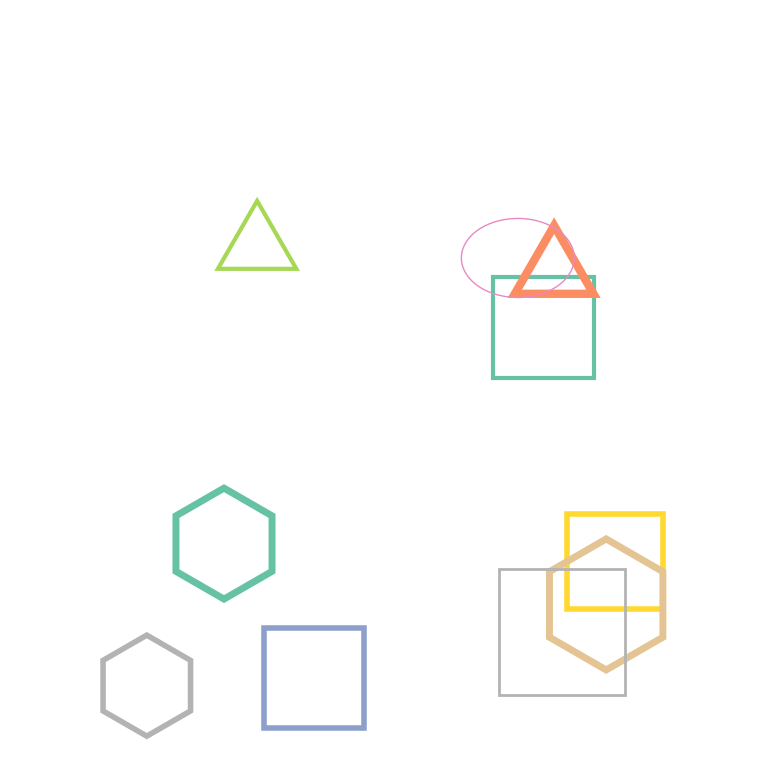[{"shape": "square", "thickness": 1.5, "radius": 0.33, "center": [0.706, 0.575]}, {"shape": "hexagon", "thickness": 2.5, "radius": 0.36, "center": [0.291, 0.294]}, {"shape": "triangle", "thickness": 3, "radius": 0.29, "center": [0.72, 0.648]}, {"shape": "square", "thickness": 2, "radius": 0.33, "center": [0.408, 0.119]}, {"shape": "oval", "thickness": 0.5, "radius": 0.37, "center": [0.672, 0.665]}, {"shape": "triangle", "thickness": 1.5, "radius": 0.29, "center": [0.334, 0.68]}, {"shape": "square", "thickness": 2, "radius": 0.31, "center": [0.799, 0.271]}, {"shape": "hexagon", "thickness": 2.5, "radius": 0.43, "center": [0.787, 0.215]}, {"shape": "square", "thickness": 1, "radius": 0.41, "center": [0.729, 0.179]}, {"shape": "hexagon", "thickness": 2, "radius": 0.33, "center": [0.191, 0.11]}]